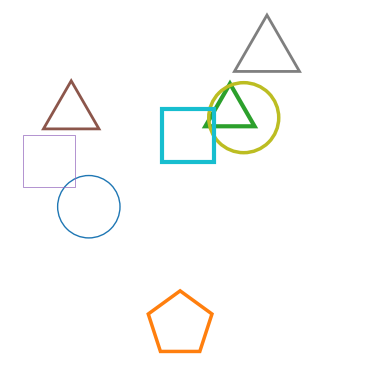[{"shape": "circle", "thickness": 1, "radius": 0.41, "center": [0.231, 0.463]}, {"shape": "pentagon", "thickness": 2.5, "radius": 0.44, "center": [0.468, 0.158]}, {"shape": "triangle", "thickness": 3, "radius": 0.37, "center": [0.597, 0.709]}, {"shape": "square", "thickness": 0.5, "radius": 0.34, "center": [0.127, 0.583]}, {"shape": "triangle", "thickness": 2, "radius": 0.42, "center": [0.185, 0.707]}, {"shape": "triangle", "thickness": 2, "radius": 0.49, "center": [0.693, 0.863]}, {"shape": "circle", "thickness": 2.5, "radius": 0.45, "center": [0.633, 0.694]}, {"shape": "square", "thickness": 3, "radius": 0.34, "center": [0.488, 0.648]}]